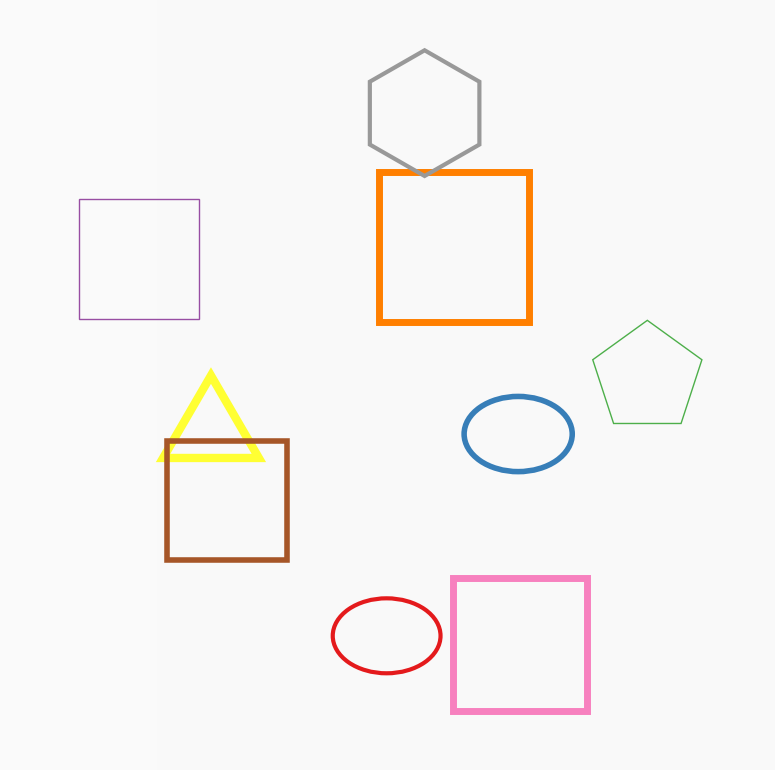[{"shape": "oval", "thickness": 1.5, "radius": 0.35, "center": [0.499, 0.174]}, {"shape": "oval", "thickness": 2, "radius": 0.35, "center": [0.669, 0.436]}, {"shape": "pentagon", "thickness": 0.5, "radius": 0.37, "center": [0.835, 0.51]}, {"shape": "square", "thickness": 0.5, "radius": 0.39, "center": [0.179, 0.663]}, {"shape": "square", "thickness": 2.5, "radius": 0.49, "center": [0.586, 0.679]}, {"shape": "triangle", "thickness": 3, "radius": 0.36, "center": [0.272, 0.441]}, {"shape": "square", "thickness": 2, "radius": 0.39, "center": [0.293, 0.35]}, {"shape": "square", "thickness": 2.5, "radius": 0.43, "center": [0.671, 0.163]}, {"shape": "hexagon", "thickness": 1.5, "radius": 0.41, "center": [0.548, 0.853]}]